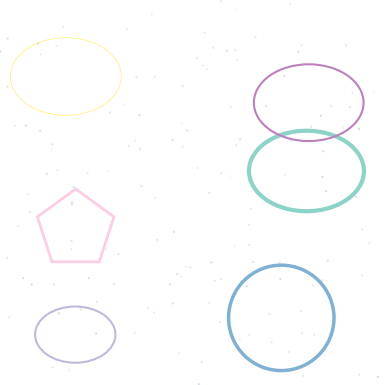[{"shape": "oval", "thickness": 3, "radius": 0.75, "center": [0.796, 0.556]}, {"shape": "oval", "thickness": 1.5, "radius": 0.52, "center": [0.195, 0.131]}, {"shape": "circle", "thickness": 2.5, "radius": 0.68, "center": [0.731, 0.174]}, {"shape": "pentagon", "thickness": 2, "radius": 0.52, "center": [0.196, 0.405]}, {"shape": "oval", "thickness": 1.5, "radius": 0.71, "center": [0.802, 0.733]}, {"shape": "oval", "thickness": 0.5, "radius": 0.72, "center": [0.171, 0.801]}]